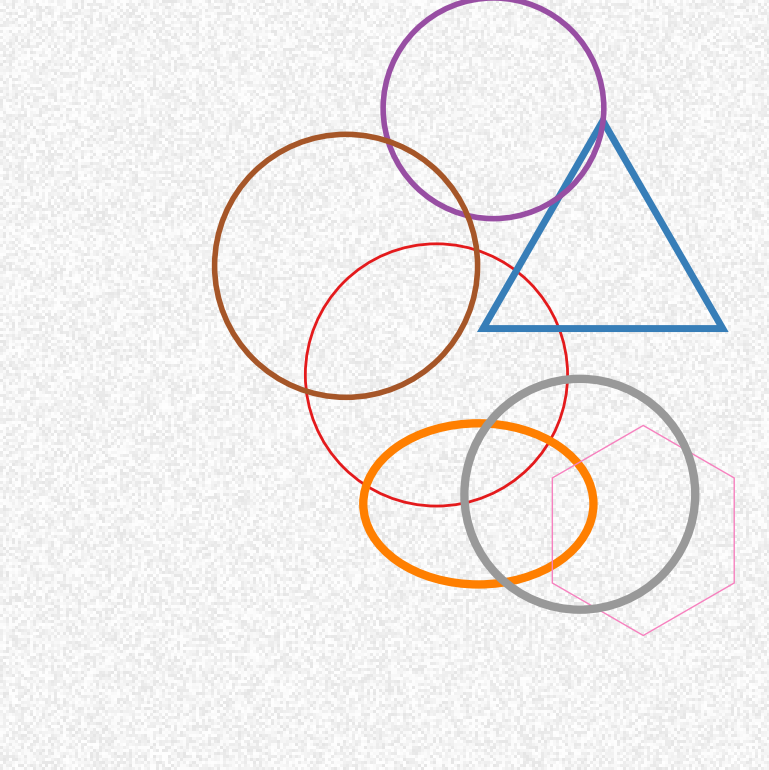[{"shape": "circle", "thickness": 1, "radius": 0.85, "center": [0.567, 0.513]}, {"shape": "triangle", "thickness": 2.5, "radius": 0.9, "center": [0.783, 0.663]}, {"shape": "circle", "thickness": 2, "radius": 0.72, "center": [0.641, 0.859]}, {"shape": "oval", "thickness": 3, "radius": 0.75, "center": [0.621, 0.346]}, {"shape": "circle", "thickness": 2, "radius": 0.85, "center": [0.449, 0.655]}, {"shape": "hexagon", "thickness": 0.5, "radius": 0.68, "center": [0.835, 0.311]}, {"shape": "circle", "thickness": 3, "radius": 0.75, "center": [0.753, 0.358]}]